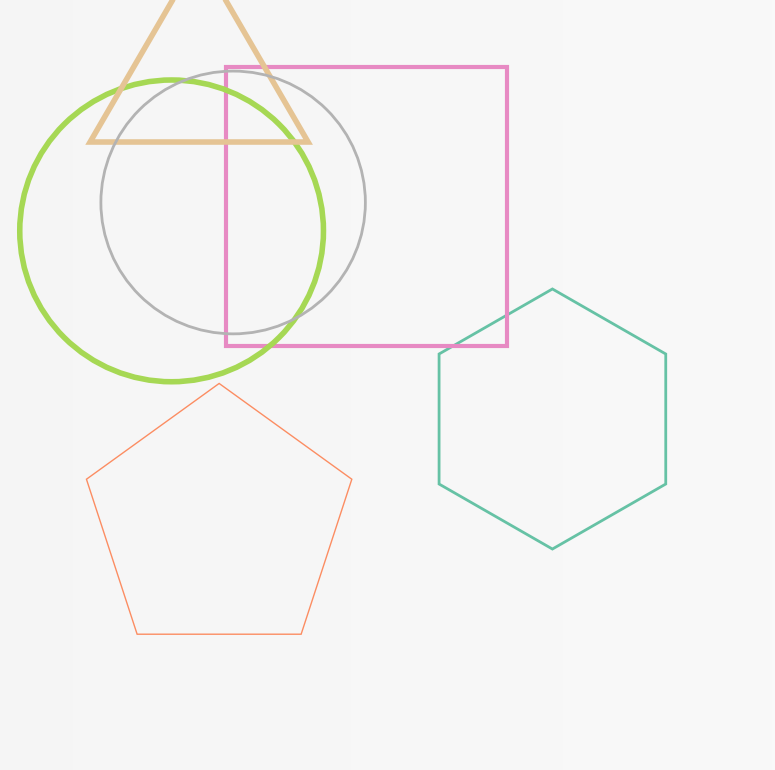[{"shape": "hexagon", "thickness": 1, "radius": 0.84, "center": [0.713, 0.456]}, {"shape": "pentagon", "thickness": 0.5, "radius": 0.9, "center": [0.283, 0.322]}, {"shape": "square", "thickness": 1.5, "radius": 0.91, "center": [0.472, 0.732]}, {"shape": "circle", "thickness": 2, "radius": 0.98, "center": [0.221, 0.7]}, {"shape": "triangle", "thickness": 2, "radius": 0.81, "center": [0.257, 0.897]}, {"shape": "circle", "thickness": 1, "radius": 0.85, "center": [0.301, 0.737]}]